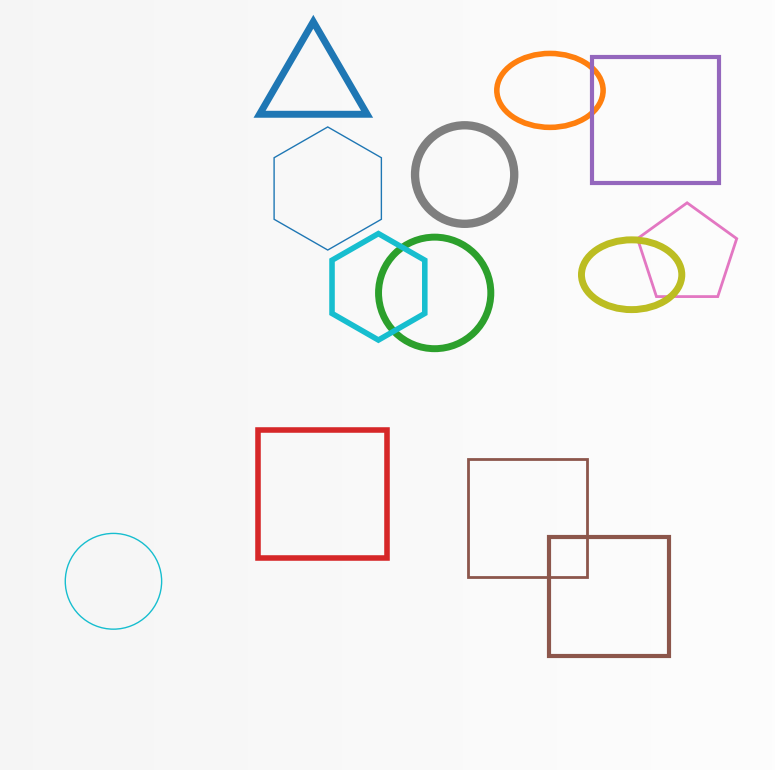[{"shape": "triangle", "thickness": 2.5, "radius": 0.4, "center": [0.404, 0.892]}, {"shape": "hexagon", "thickness": 0.5, "radius": 0.4, "center": [0.423, 0.755]}, {"shape": "oval", "thickness": 2, "radius": 0.34, "center": [0.71, 0.883]}, {"shape": "circle", "thickness": 2.5, "radius": 0.36, "center": [0.561, 0.62]}, {"shape": "square", "thickness": 2, "radius": 0.42, "center": [0.416, 0.359]}, {"shape": "square", "thickness": 1.5, "radius": 0.41, "center": [0.846, 0.845]}, {"shape": "square", "thickness": 1.5, "radius": 0.39, "center": [0.786, 0.225]}, {"shape": "square", "thickness": 1, "radius": 0.38, "center": [0.68, 0.327]}, {"shape": "pentagon", "thickness": 1, "radius": 0.34, "center": [0.887, 0.669]}, {"shape": "circle", "thickness": 3, "radius": 0.32, "center": [0.6, 0.773]}, {"shape": "oval", "thickness": 2.5, "radius": 0.32, "center": [0.815, 0.643]}, {"shape": "hexagon", "thickness": 2, "radius": 0.35, "center": [0.488, 0.628]}, {"shape": "circle", "thickness": 0.5, "radius": 0.31, "center": [0.146, 0.245]}]